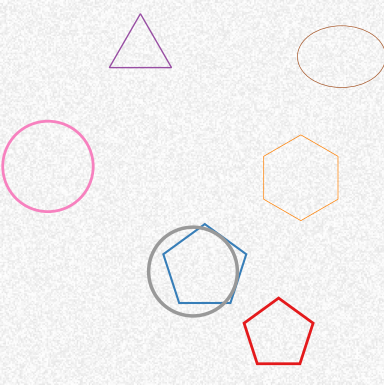[{"shape": "pentagon", "thickness": 2, "radius": 0.47, "center": [0.724, 0.131]}, {"shape": "pentagon", "thickness": 1.5, "radius": 0.57, "center": [0.532, 0.305]}, {"shape": "triangle", "thickness": 1, "radius": 0.47, "center": [0.365, 0.871]}, {"shape": "hexagon", "thickness": 0.5, "radius": 0.56, "center": [0.781, 0.538]}, {"shape": "oval", "thickness": 0.5, "radius": 0.57, "center": [0.887, 0.853]}, {"shape": "circle", "thickness": 2, "radius": 0.59, "center": [0.125, 0.568]}, {"shape": "circle", "thickness": 2.5, "radius": 0.58, "center": [0.501, 0.295]}]